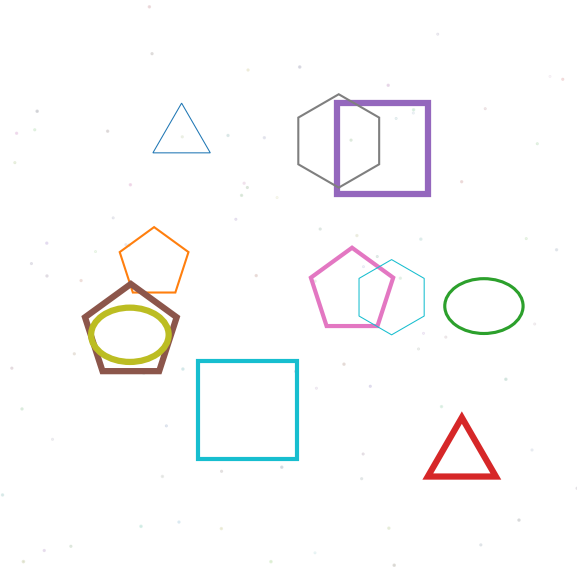[{"shape": "triangle", "thickness": 0.5, "radius": 0.29, "center": [0.314, 0.763]}, {"shape": "pentagon", "thickness": 1, "radius": 0.31, "center": [0.267, 0.543]}, {"shape": "oval", "thickness": 1.5, "radius": 0.34, "center": [0.838, 0.469]}, {"shape": "triangle", "thickness": 3, "radius": 0.34, "center": [0.8, 0.208]}, {"shape": "square", "thickness": 3, "radius": 0.39, "center": [0.663, 0.742]}, {"shape": "pentagon", "thickness": 3, "radius": 0.42, "center": [0.227, 0.424]}, {"shape": "pentagon", "thickness": 2, "radius": 0.37, "center": [0.61, 0.495]}, {"shape": "hexagon", "thickness": 1, "radius": 0.4, "center": [0.587, 0.755]}, {"shape": "oval", "thickness": 3, "radius": 0.34, "center": [0.225, 0.419]}, {"shape": "square", "thickness": 2, "radius": 0.43, "center": [0.429, 0.289]}, {"shape": "hexagon", "thickness": 0.5, "radius": 0.33, "center": [0.678, 0.484]}]